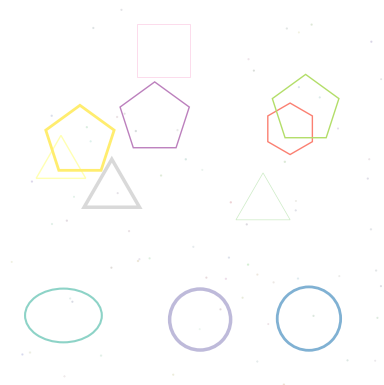[{"shape": "oval", "thickness": 1.5, "radius": 0.5, "center": [0.165, 0.181]}, {"shape": "triangle", "thickness": 1, "radius": 0.37, "center": [0.158, 0.574]}, {"shape": "circle", "thickness": 2.5, "radius": 0.4, "center": [0.52, 0.17]}, {"shape": "hexagon", "thickness": 1, "radius": 0.33, "center": [0.753, 0.665]}, {"shape": "circle", "thickness": 2, "radius": 0.41, "center": [0.802, 0.172]}, {"shape": "pentagon", "thickness": 1, "radius": 0.45, "center": [0.794, 0.716]}, {"shape": "square", "thickness": 0.5, "radius": 0.34, "center": [0.424, 0.869]}, {"shape": "triangle", "thickness": 2.5, "radius": 0.42, "center": [0.29, 0.503]}, {"shape": "pentagon", "thickness": 1, "radius": 0.47, "center": [0.402, 0.693]}, {"shape": "triangle", "thickness": 0.5, "radius": 0.41, "center": [0.683, 0.47]}, {"shape": "pentagon", "thickness": 2, "radius": 0.47, "center": [0.208, 0.633]}]